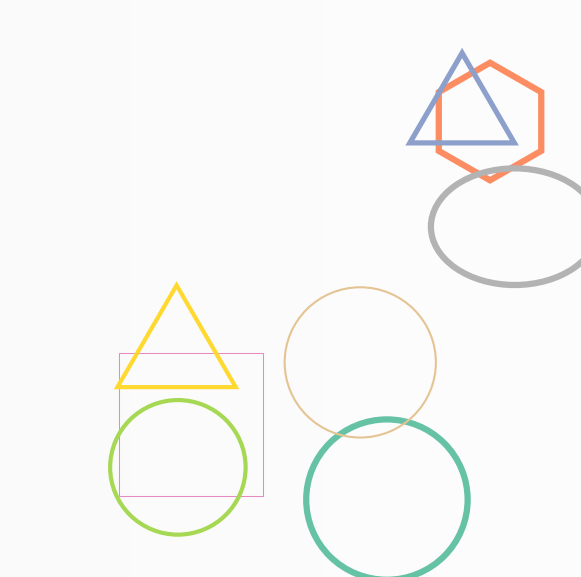[{"shape": "circle", "thickness": 3, "radius": 0.69, "center": [0.666, 0.134]}, {"shape": "hexagon", "thickness": 3, "radius": 0.51, "center": [0.843, 0.789]}, {"shape": "triangle", "thickness": 2.5, "radius": 0.52, "center": [0.795, 0.804]}, {"shape": "square", "thickness": 0.5, "radius": 0.62, "center": [0.329, 0.265]}, {"shape": "circle", "thickness": 2, "radius": 0.58, "center": [0.306, 0.19]}, {"shape": "triangle", "thickness": 2, "radius": 0.59, "center": [0.304, 0.388]}, {"shape": "circle", "thickness": 1, "radius": 0.65, "center": [0.62, 0.372]}, {"shape": "oval", "thickness": 3, "radius": 0.72, "center": [0.886, 0.607]}]